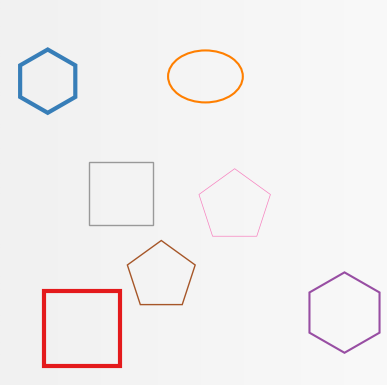[{"shape": "square", "thickness": 3, "radius": 0.49, "center": [0.211, 0.147]}, {"shape": "hexagon", "thickness": 3, "radius": 0.41, "center": [0.123, 0.789]}, {"shape": "hexagon", "thickness": 1.5, "radius": 0.52, "center": [0.889, 0.188]}, {"shape": "oval", "thickness": 1.5, "radius": 0.48, "center": [0.53, 0.801]}, {"shape": "pentagon", "thickness": 1, "radius": 0.46, "center": [0.416, 0.283]}, {"shape": "pentagon", "thickness": 0.5, "radius": 0.48, "center": [0.606, 0.465]}, {"shape": "square", "thickness": 1, "radius": 0.41, "center": [0.313, 0.497]}]